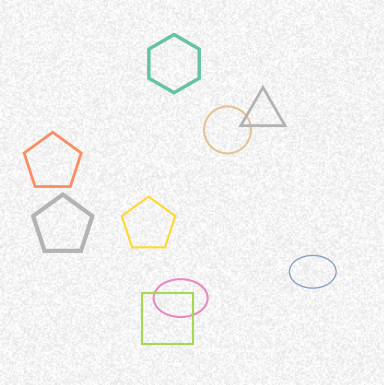[{"shape": "hexagon", "thickness": 2.5, "radius": 0.38, "center": [0.452, 0.835]}, {"shape": "pentagon", "thickness": 2, "radius": 0.39, "center": [0.137, 0.579]}, {"shape": "oval", "thickness": 1, "radius": 0.3, "center": [0.812, 0.294]}, {"shape": "oval", "thickness": 1.5, "radius": 0.35, "center": [0.469, 0.226]}, {"shape": "square", "thickness": 1.5, "radius": 0.33, "center": [0.434, 0.173]}, {"shape": "pentagon", "thickness": 1.5, "radius": 0.36, "center": [0.386, 0.416]}, {"shape": "circle", "thickness": 1.5, "radius": 0.3, "center": [0.591, 0.663]}, {"shape": "pentagon", "thickness": 3, "radius": 0.4, "center": [0.163, 0.414]}, {"shape": "triangle", "thickness": 2, "radius": 0.33, "center": [0.683, 0.707]}]